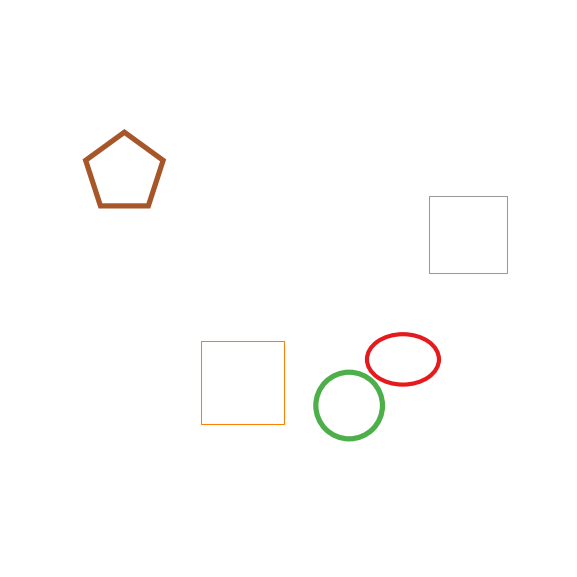[{"shape": "oval", "thickness": 2, "radius": 0.31, "center": [0.698, 0.377]}, {"shape": "circle", "thickness": 2.5, "radius": 0.29, "center": [0.605, 0.297]}, {"shape": "square", "thickness": 0.5, "radius": 0.36, "center": [0.42, 0.336]}, {"shape": "pentagon", "thickness": 2.5, "radius": 0.35, "center": [0.215, 0.7]}, {"shape": "square", "thickness": 0.5, "radius": 0.34, "center": [0.81, 0.593]}]